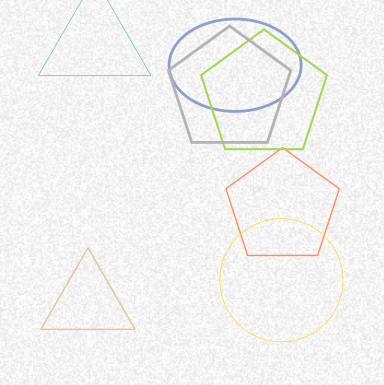[{"shape": "triangle", "thickness": 0.5, "radius": 0.84, "center": [0.246, 0.888]}, {"shape": "pentagon", "thickness": 1, "radius": 0.77, "center": [0.734, 0.462]}, {"shape": "oval", "thickness": 2, "radius": 0.86, "center": [0.611, 0.831]}, {"shape": "pentagon", "thickness": 1.5, "radius": 0.86, "center": [0.686, 0.752]}, {"shape": "circle", "thickness": 0.5, "radius": 0.8, "center": [0.731, 0.272]}, {"shape": "triangle", "thickness": 1, "radius": 0.71, "center": [0.229, 0.215]}, {"shape": "pentagon", "thickness": 2, "radius": 0.84, "center": [0.596, 0.765]}]